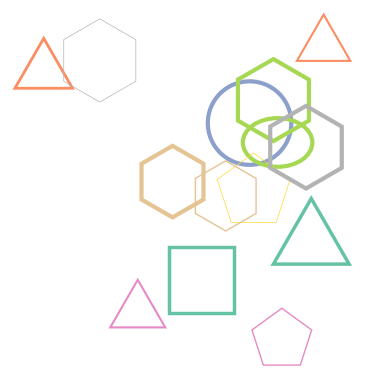[{"shape": "triangle", "thickness": 2.5, "radius": 0.57, "center": [0.808, 0.371]}, {"shape": "square", "thickness": 2.5, "radius": 0.43, "center": [0.523, 0.273]}, {"shape": "triangle", "thickness": 1.5, "radius": 0.4, "center": [0.841, 0.882]}, {"shape": "triangle", "thickness": 2, "radius": 0.43, "center": [0.114, 0.814]}, {"shape": "circle", "thickness": 3, "radius": 0.54, "center": [0.648, 0.68]}, {"shape": "pentagon", "thickness": 1, "radius": 0.41, "center": [0.732, 0.118]}, {"shape": "triangle", "thickness": 1.5, "radius": 0.41, "center": [0.358, 0.191]}, {"shape": "oval", "thickness": 3, "radius": 0.45, "center": [0.721, 0.63]}, {"shape": "hexagon", "thickness": 3, "radius": 0.53, "center": [0.71, 0.74]}, {"shape": "pentagon", "thickness": 0.5, "radius": 0.5, "center": [0.659, 0.503]}, {"shape": "hexagon", "thickness": 1, "radius": 0.46, "center": [0.586, 0.491]}, {"shape": "hexagon", "thickness": 3, "radius": 0.46, "center": [0.448, 0.528]}, {"shape": "hexagon", "thickness": 0.5, "radius": 0.54, "center": [0.259, 0.843]}, {"shape": "hexagon", "thickness": 3, "radius": 0.54, "center": [0.795, 0.618]}]